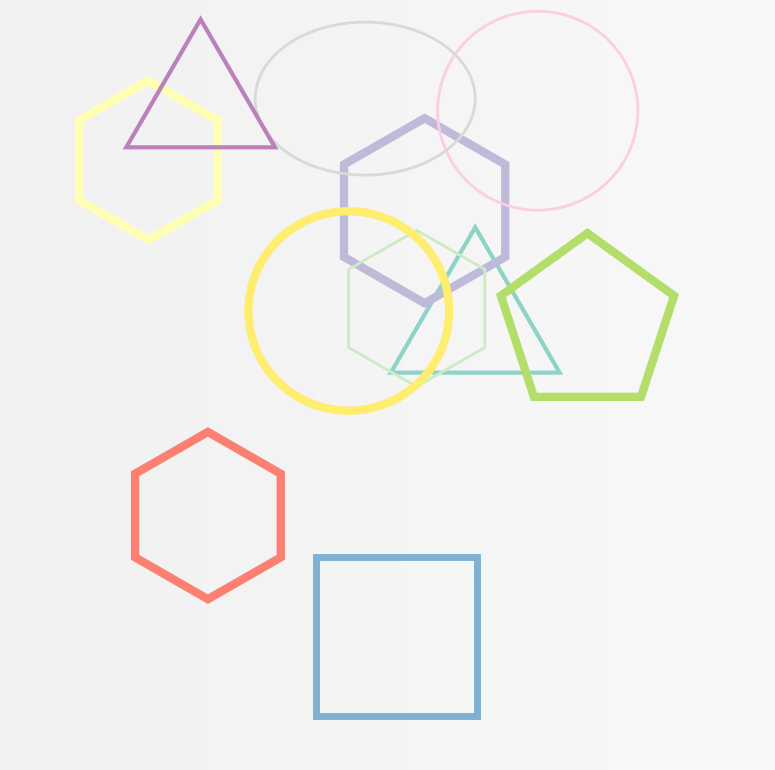[{"shape": "triangle", "thickness": 1.5, "radius": 0.63, "center": [0.613, 0.579]}, {"shape": "hexagon", "thickness": 3, "radius": 0.52, "center": [0.191, 0.792]}, {"shape": "hexagon", "thickness": 3, "radius": 0.6, "center": [0.548, 0.726]}, {"shape": "hexagon", "thickness": 3, "radius": 0.54, "center": [0.268, 0.33]}, {"shape": "square", "thickness": 2.5, "radius": 0.52, "center": [0.511, 0.173]}, {"shape": "pentagon", "thickness": 3, "radius": 0.59, "center": [0.758, 0.58]}, {"shape": "circle", "thickness": 1, "radius": 0.65, "center": [0.694, 0.856]}, {"shape": "oval", "thickness": 1, "radius": 0.71, "center": [0.471, 0.872]}, {"shape": "triangle", "thickness": 1.5, "radius": 0.55, "center": [0.259, 0.864]}, {"shape": "hexagon", "thickness": 1, "radius": 0.51, "center": [0.538, 0.599]}, {"shape": "circle", "thickness": 3, "radius": 0.65, "center": [0.45, 0.596]}]